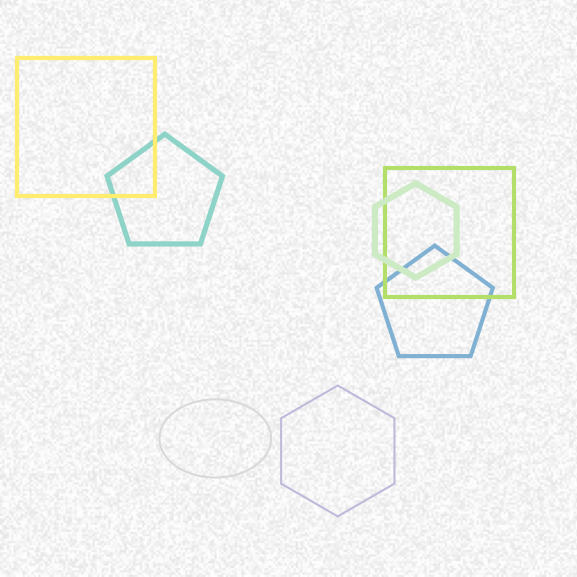[{"shape": "pentagon", "thickness": 2.5, "radius": 0.53, "center": [0.285, 0.662]}, {"shape": "hexagon", "thickness": 1, "radius": 0.57, "center": [0.585, 0.218]}, {"shape": "pentagon", "thickness": 2, "radius": 0.53, "center": [0.753, 0.468]}, {"shape": "square", "thickness": 2, "radius": 0.56, "center": [0.778, 0.597]}, {"shape": "oval", "thickness": 1, "radius": 0.48, "center": [0.373, 0.24]}, {"shape": "hexagon", "thickness": 3, "radius": 0.41, "center": [0.72, 0.6]}, {"shape": "square", "thickness": 2, "radius": 0.59, "center": [0.149, 0.779]}]